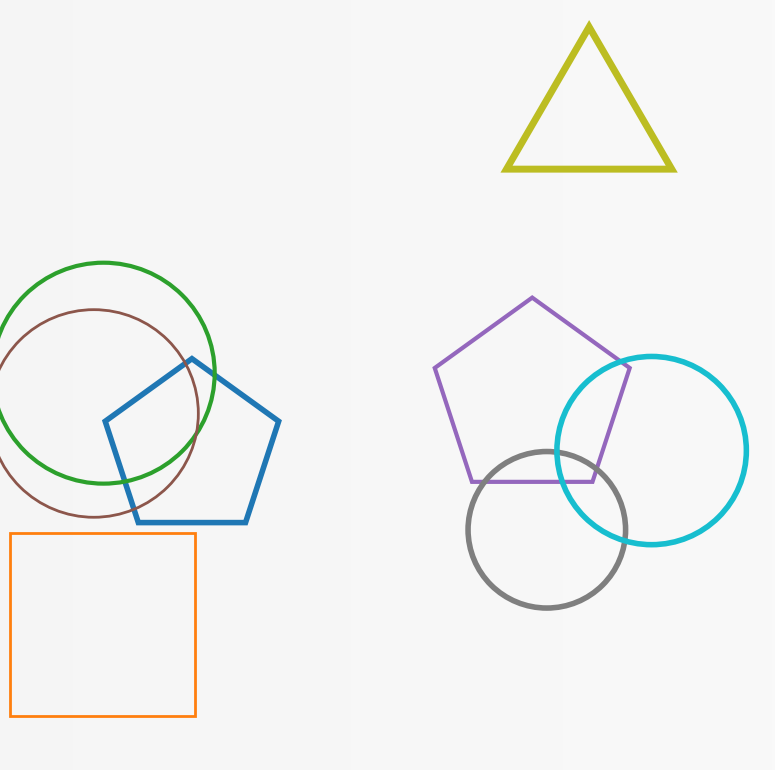[{"shape": "pentagon", "thickness": 2, "radius": 0.59, "center": [0.248, 0.417]}, {"shape": "square", "thickness": 1, "radius": 0.6, "center": [0.132, 0.189]}, {"shape": "circle", "thickness": 1.5, "radius": 0.72, "center": [0.134, 0.515]}, {"shape": "pentagon", "thickness": 1.5, "radius": 0.66, "center": [0.687, 0.481]}, {"shape": "circle", "thickness": 1, "radius": 0.67, "center": [0.121, 0.463]}, {"shape": "circle", "thickness": 2, "radius": 0.51, "center": [0.706, 0.312]}, {"shape": "triangle", "thickness": 2.5, "radius": 0.62, "center": [0.76, 0.842]}, {"shape": "circle", "thickness": 2, "radius": 0.61, "center": [0.841, 0.415]}]